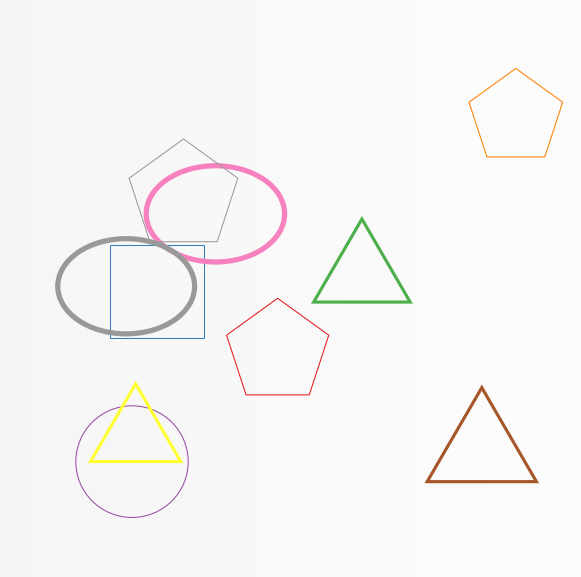[{"shape": "pentagon", "thickness": 0.5, "radius": 0.46, "center": [0.478, 0.39]}, {"shape": "square", "thickness": 0.5, "radius": 0.4, "center": [0.27, 0.495]}, {"shape": "triangle", "thickness": 1.5, "radius": 0.48, "center": [0.623, 0.524]}, {"shape": "circle", "thickness": 0.5, "radius": 0.48, "center": [0.227, 0.2]}, {"shape": "pentagon", "thickness": 0.5, "radius": 0.42, "center": [0.887, 0.796]}, {"shape": "triangle", "thickness": 1.5, "radius": 0.45, "center": [0.233, 0.245]}, {"shape": "triangle", "thickness": 1.5, "radius": 0.54, "center": [0.829, 0.219]}, {"shape": "oval", "thickness": 2.5, "radius": 0.6, "center": [0.371, 0.629]}, {"shape": "oval", "thickness": 2.5, "radius": 0.59, "center": [0.217, 0.503]}, {"shape": "pentagon", "thickness": 0.5, "radius": 0.49, "center": [0.316, 0.66]}]